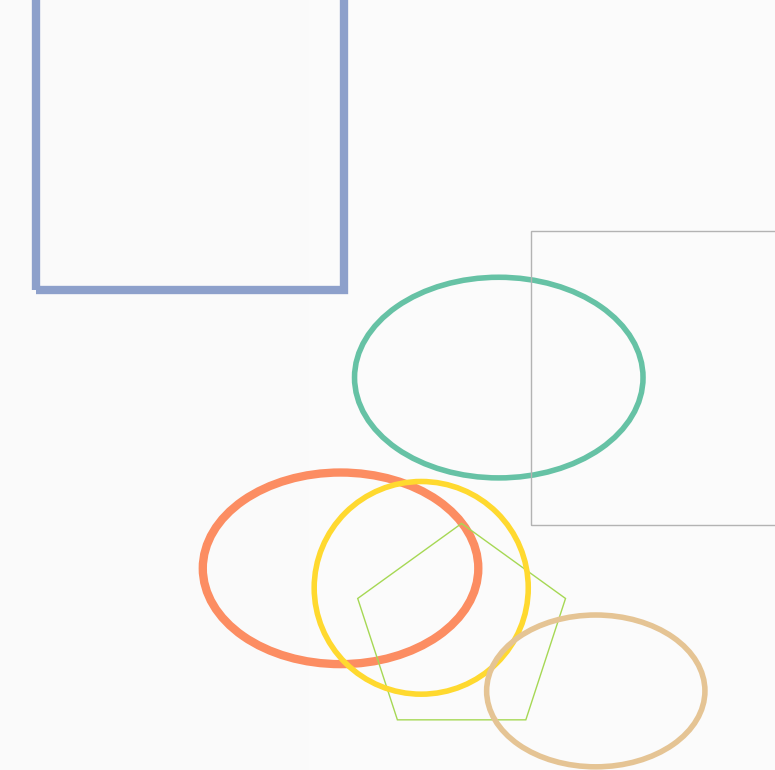[{"shape": "oval", "thickness": 2, "radius": 0.93, "center": [0.644, 0.51]}, {"shape": "oval", "thickness": 3, "radius": 0.89, "center": [0.439, 0.262]}, {"shape": "square", "thickness": 3, "radius": 0.99, "center": [0.246, 0.822]}, {"shape": "pentagon", "thickness": 0.5, "radius": 0.7, "center": [0.596, 0.179]}, {"shape": "circle", "thickness": 2, "radius": 0.69, "center": [0.544, 0.237]}, {"shape": "oval", "thickness": 2, "radius": 0.7, "center": [0.769, 0.103]}, {"shape": "square", "thickness": 0.5, "radius": 0.95, "center": [0.875, 0.509]}]